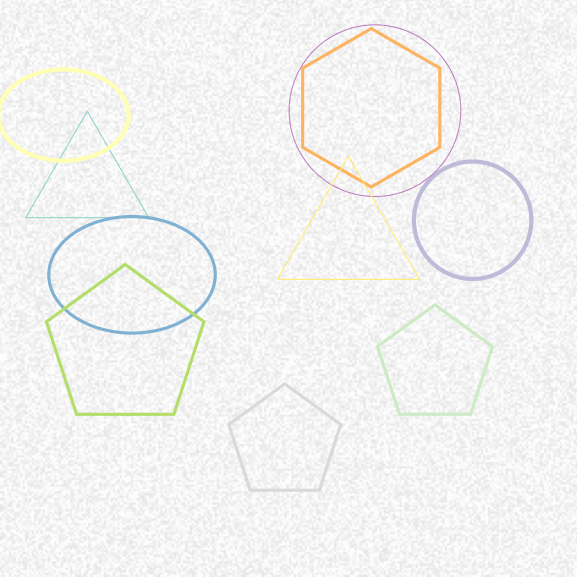[{"shape": "triangle", "thickness": 0.5, "radius": 0.61, "center": [0.151, 0.684]}, {"shape": "oval", "thickness": 2, "radius": 0.56, "center": [0.11, 0.8]}, {"shape": "circle", "thickness": 2, "radius": 0.51, "center": [0.818, 0.618]}, {"shape": "oval", "thickness": 1.5, "radius": 0.72, "center": [0.229, 0.523]}, {"shape": "hexagon", "thickness": 1.5, "radius": 0.69, "center": [0.643, 0.813]}, {"shape": "pentagon", "thickness": 1.5, "radius": 0.72, "center": [0.217, 0.398]}, {"shape": "pentagon", "thickness": 1.5, "radius": 0.51, "center": [0.493, 0.233]}, {"shape": "circle", "thickness": 0.5, "radius": 0.74, "center": [0.649, 0.807]}, {"shape": "pentagon", "thickness": 1.5, "radius": 0.52, "center": [0.753, 0.367]}, {"shape": "triangle", "thickness": 0.5, "radius": 0.71, "center": [0.603, 0.586]}]